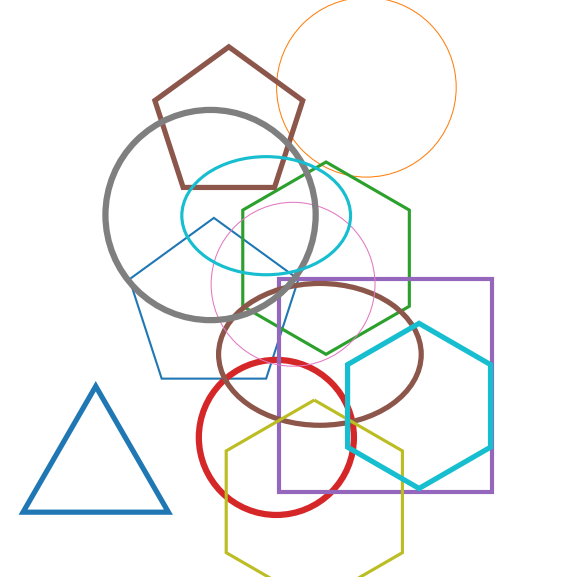[{"shape": "triangle", "thickness": 2.5, "radius": 0.73, "center": [0.166, 0.185]}, {"shape": "pentagon", "thickness": 1, "radius": 0.77, "center": [0.37, 0.468]}, {"shape": "circle", "thickness": 0.5, "radius": 0.78, "center": [0.634, 0.848]}, {"shape": "hexagon", "thickness": 1.5, "radius": 0.83, "center": [0.565, 0.552]}, {"shape": "circle", "thickness": 3, "radius": 0.67, "center": [0.479, 0.242]}, {"shape": "square", "thickness": 2, "radius": 0.92, "center": [0.668, 0.332]}, {"shape": "oval", "thickness": 2.5, "radius": 0.88, "center": [0.554, 0.386]}, {"shape": "pentagon", "thickness": 2.5, "radius": 0.67, "center": [0.396, 0.783]}, {"shape": "circle", "thickness": 0.5, "radius": 0.71, "center": [0.507, 0.507]}, {"shape": "circle", "thickness": 3, "radius": 0.91, "center": [0.365, 0.627]}, {"shape": "hexagon", "thickness": 1.5, "radius": 0.88, "center": [0.544, 0.13]}, {"shape": "hexagon", "thickness": 2.5, "radius": 0.71, "center": [0.726, 0.296]}, {"shape": "oval", "thickness": 1.5, "radius": 0.73, "center": [0.461, 0.626]}]